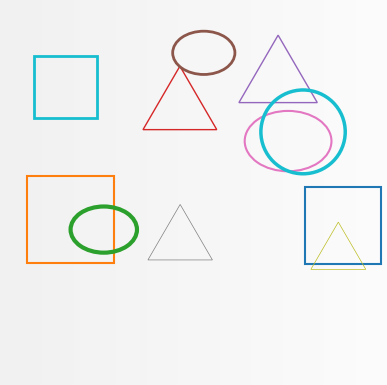[{"shape": "square", "thickness": 1.5, "radius": 0.49, "center": [0.885, 0.414]}, {"shape": "square", "thickness": 1.5, "radius": 0.56, "center": [0.181, 0.43]}, {"shape": "oval", "thickness": 3, "radius": 0.43, "center": [0.268, 0.404]}, {"shape": "triangle", "thickness": 1, "radius": 0.55, "center": [0.464, 0.718]}, {"shape": "triangle", "thickness": 1, "radius": 0.58, "center": [0.718, 0.792]}, {"shape": "oval", "thickness": 2, "radius": 0.4, "center": [0.526, 0.863]}, {"shape": "oval", "thickness": 1.5, "radius": 0.56, "center": [0.743, 0.634]}, {"shape": "triangle", "thickness": 0.5, "radius": 0.48, "center": [0.465, 0.373]}, {"shape": "triangle", "thickness": 0.5, "radius": 0.41, "center": [0.873, 0.341]}, {"shape": "circle", "thickness": 2.5, "radius": 0.54, "center": [0.782, 0.657]}, {"shape": "square", "thickness": 2, "radius": 0.4, "center": [0.169, 0.775]}]